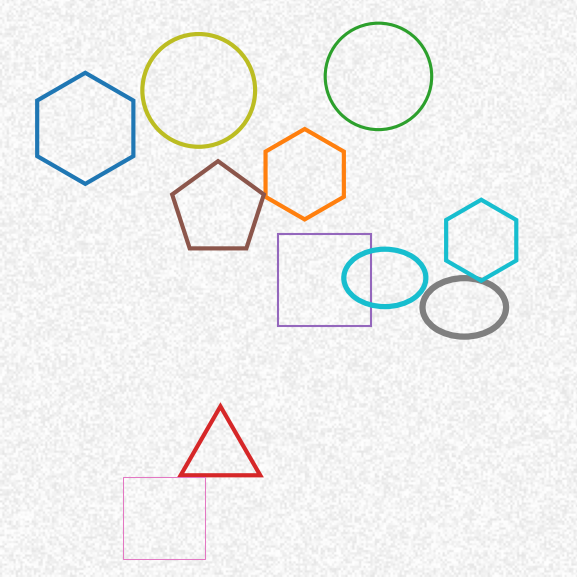[{"shape": "hexagon", "thickness": 2, "radius": 0.48, "center": [0.148, 0.777]}, {"shape": "hexagon", "thickness": 2, "radius": 0.39, "center": [0.528, 0.697]}, {"shape": "circle", "thickness": 1.5, "radius": 0.46, "center": [0.655, 0.867]}, {"shape": "triangle", "thickness": 2, "radius": 0.4, "center": [0.382, 0.216]}, {"shape": "square", "thickness": 1, "radius": 0.4, "center": [0.562, 0.514]}, {"shape": "pentagon", "thickness": 2, "radius": 0.42, "center": [0.378, 0.637]}, {"shape": "square", "thickness": 0.5, "radius": 0.36, "center": [0.283, 0.102]}, {"shape": "oval", "thickness": 3, "radius": 0.36, "center": [0.804, 0.467]}, {"shape": "circle", "thickness": 2, "radius": 0.49, "center": [0.344, 0.843]}, {"shape": "hexagon", "thickness": 2, "radius": 0.35, "center": [0.833, 0.583]}, {"shape": "oval", "thickness": 2.5, "radius": 0.36, "center": [0.666, 0.518]}]